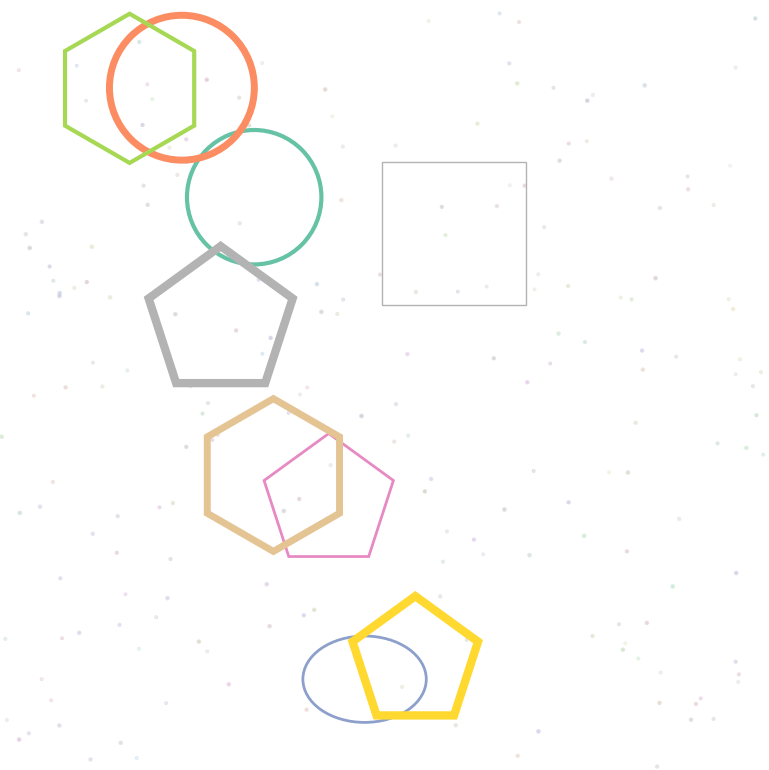[{"shape": "circle", "thickness": 1.5, "radius": 0.44, "center": [0.33, 0.744]}, {"shape": "circle", "thickness": 2.5, "radius": 0.47, "center": [0.236, 0.886]}, {"shape": "oval", "thickness": 1, "radius": 0.4, "center": [0.473, 0.118]}, {"shape": "pentagon", "thickness": 1, "radius": 0.44, "center": [0.427, 0.349]}, {"shape": "hexagon", "thickness": 1.5, "radius": 0.48, "center": [0.168, 0.885]}, {"shape": "pentagon", "thickness": 3, "radius": 0.43, "center": [0.539, 0.14]}, {"shape": "hexagon", "thickness": 2.5, "radius": 0.5, "center": [0.355, 0.383]}, {"shape": "square", "thickness": 0.5, "radius": 0.47, "center": [0.589, 0.697]}, {"shape": "pentagon", "thickness": 3, "radius": 0.49, "center": [0.287, 0.582]}]